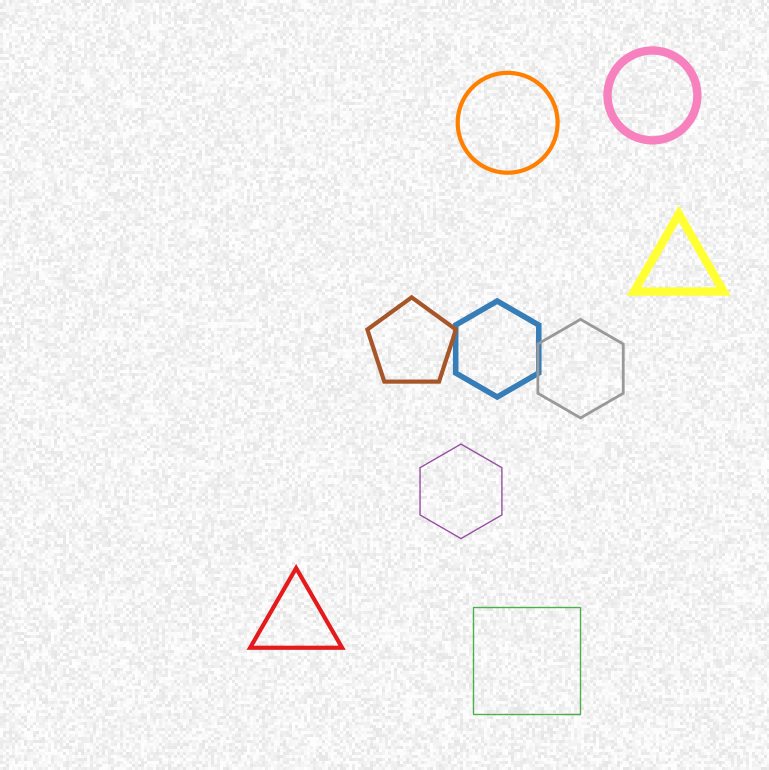[{"shape": "triangle", "thickness": 1.5, "radius": 0.34, "center": [0.385, 0.193]}, {"shape": "hexagon", "thickness": 2, "radius": 0.31, "center": [0.646, 0.547]}, {"shape": "square", "thickness": 0.5, "radius": 0.35, "center": [0.684, 0.142]}, {"shape": "hexagon", "thickness": 0.5, "radius": 0.31, "center": [0.599, 0.362]}, {"shape": "circle", "thickness": 1.5, "radius": 0.32, "center": [0.659, 0.841]}, {"shape": "triangle", "thickness": 3, "radius": 0.34, "center": [0.882, 0.655]}, {"shape": "pentagon", "thickness": 1.5, "radius": 0.3, "center": [0.535, 0.553]}, {"shape": "circle", "thickness": 3, "radius": 0.29, "center": [0.847, 0.876]}, {"shape": "hexagon", "thickness": 1, "radius": 0.32, "center": [0.754, 0.521]}]